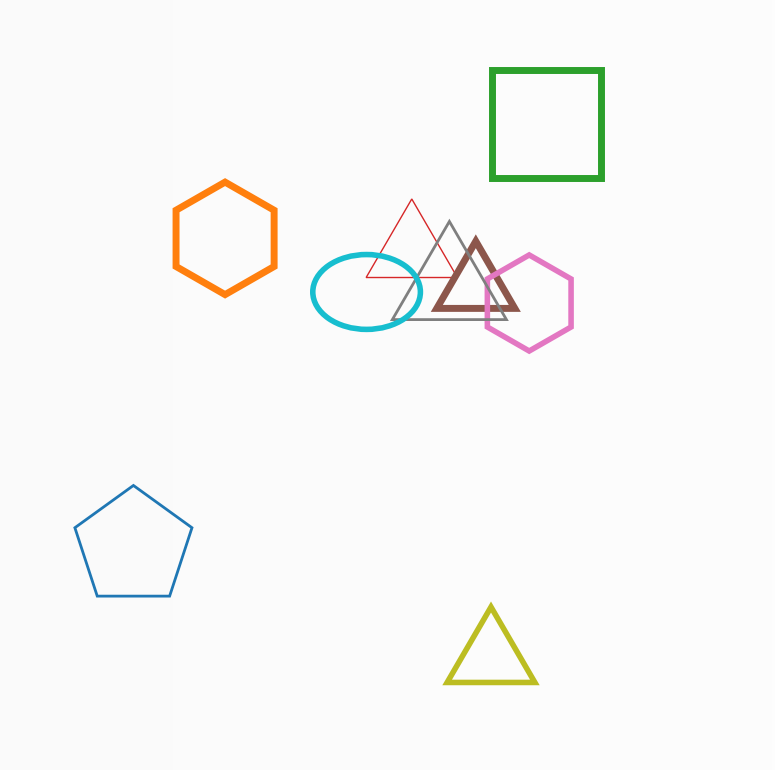[{"shape": "pentagon", "thickness": 1, "radius": 0.4, "center": [0.172, 0.29]}, {"shape": "hexagon", "thickness": 2.5, "radius": 0.37, "center": [0.29, 0.69]}, {"shape": "square", "thickness": 2.5, "radius": 0.35, "center": [0.706, 0.839]}, {"shape": "triangle", "thickness": 0.5, "radius": 0.34, "center": [0.531, 0.674]}, {"shape": "triangle", "thickness": 2.5, "radius": 0.29, "center": [0.614, 0.629]}, {"shape": "hexagon", "thickness": 2, "radius": 0.31, "center": [0.683, 0.607]}, {"shape": "triangle", "thickness": 1, "radius": 0.42, "center": [0.58, 0.627]}, {"shape": "triangle", "thickness": 2, "radius": 0.33, "center": [0.634, 0.146]}, {"shape": "oval", "thickness": 2, "radius": 0.35, "center": [0.473, 0.621]}]